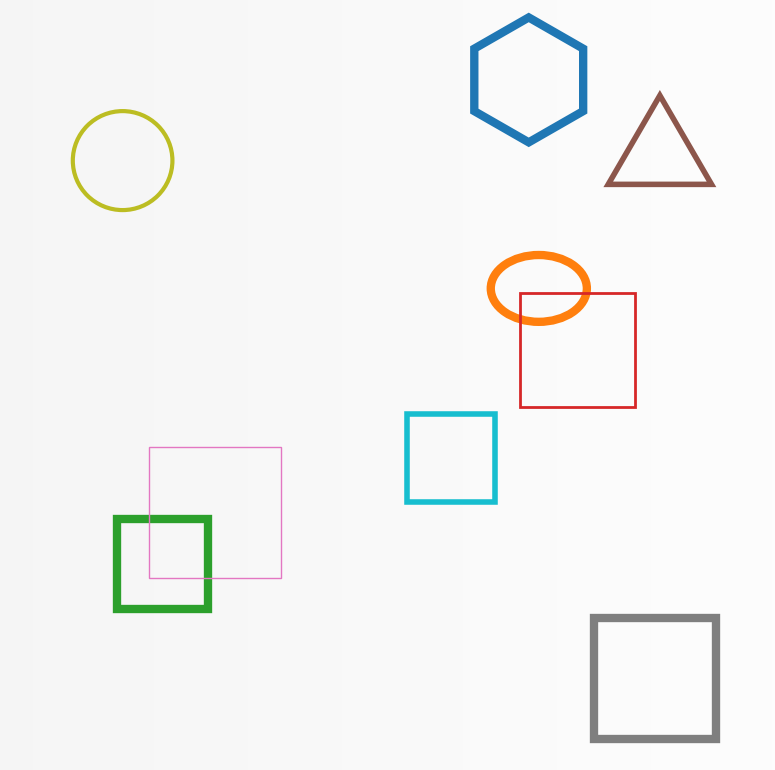[{"shape": "hexagon", "thickness": 3, "radius": 0.41, "center": [0.682, 0.896]}, {"shape": "oval", "thickness": 3, "radius": 0.31, "center": [0.695, 0.625]}, {"shape": "square", "thickness": 3, "radius": 0.29, "center": [0.209, 0.268]}, {"shape": "square", "thickness": 1, "radius": 0.37, "center": [0.745, 0.545]}, {"shape": "triangle", "thickness": 2, "radius": 0.38, "center": [0.851, 0.799]}, {"shape": "square", "thickness": 0.5, "radius": 0.42, "center": [0.277, 0.334]}, {"shape": "square", "thickness": 3, "radius": 0.39, "center": [0.846, 0.119]}, {"shape": "circle", "thickness": 1.5, "radius": 0.32, "center": [0.158, 0.791]}, {"shape": "square", "thickness": 2, "radius": 0.29, "center": [0.582, 0.405]}]